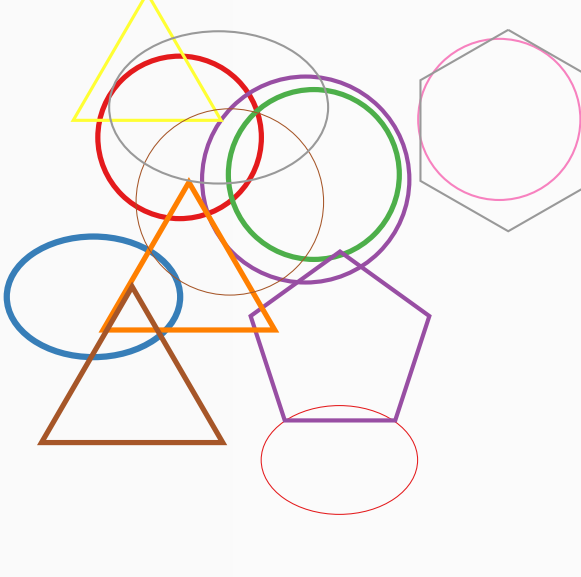[{"shape": "oval", "thickness": 0.5, "radius": 0.67, "center": [0.584, 0.203]}, {"shape": "circle", "thickness": 2.5, "radius": 0.7, "center": [0.309, 0.761]}, {"shape": "oval", "thickness": 3, "radius": 0.75, "center": [0.161, 0.485]}, {"shape": "circle", "thickness": 2.5, "radius": 0.74, "center": [0.54, 0.697]}, {"shape": "pentagon", "thickness": 2, "radius": 0.81, "center": [0.585, 0.402]}, {"shape": "circle", "thickness": 2, "radius": 0.89, "center": [0.526, 0.688]}, {"shape": "triangle", "thickness": 2.5, "radius": 0.85, "center": [0.325, 0.513]}, {"shape": "triangle", "thickness": 1.5, "radius": 0.73, "center": [0.253, 0.864]}, {"shape": "triangle", "thickness": 2.5, "radius": 0.9, "center": [0.227, 0.323]}, {"shape": "circle", "thickness": 0.5, "radius": 0.81, "center": [0.395, 0.649]}, {"shape": "circle", "thickness": 1, "radius": 0.7, "center": [0.859, 0.792]}, {"shape": "hexagon", "thickness": 1, "radius": 0.87, "center": [0.874, 0.773]}, {"shape": "oval", "thickness": 1, "radius": 0.94, "center": [0.376, 0.813]}]